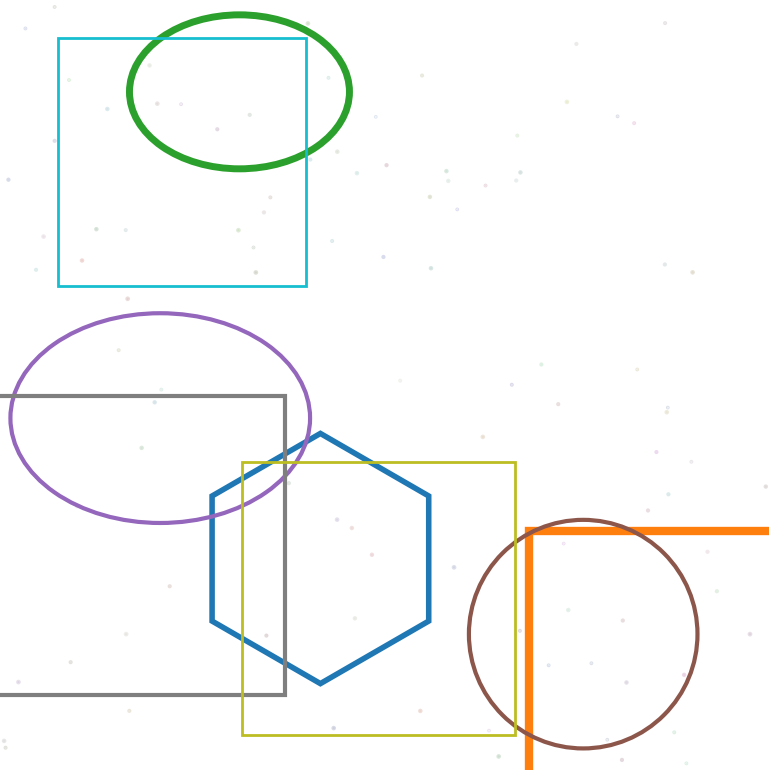[{"shape": "hexagon", "thickness": 2, "radius": 0.81, "center": [0.416, 0.275]}, {"shape": "square", "thickness": 3, "radius": 0.92, "center": [0.871, 0.126]}, {"shape": "oval", "thickness": 2.5, "radius": 0.71, "center": [0.311, 0.881]}, {"shape": "oval", "thickness": 1.5, "radius": 0.97, "center": [0.208, 0.457]}, {"shape": "circle", "thickness": 1.5, "radius": 0.74, "center": [0.757, 0.176]}, {"shape": "square", "thickness": 1.5, "radius": 0.97, "center": [0.176, 0.291]}, {"shape": "square", "thickness": 1, "radius": 0.89, "center": [0.491, 0.223]}, {"shape": "square", "thickness": 1, "radius": 0.8, "center": [0.237, 0.79]}]